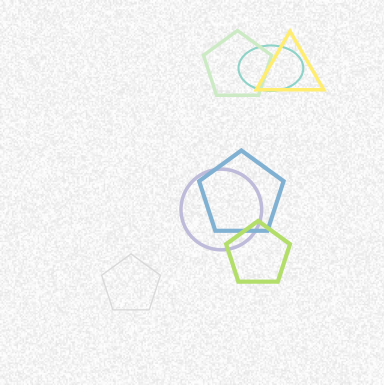[{"shape": "oval", "thickness": 1.5, "radius": 0.42, "center": [0.704, 0.823]}, {"shape": "circle", "thickness": 2.5, "radius": 0.52, "center": [0.575, 0.456]}, {"shape": "pentagon", "thickness": 3, "radius": 0.58, "center": [0.627, 0.494]}, {"shape": "pentagon", "thickness": 3, "radius": 0.44, "center": [0.67, 0.339]}, {"shape": "pentagon", "thickness": 1, "radius": 0.4, "center": [0.34, 0.26]}, {"shape": "pentagon", "thickness": 2.5, "radius": 0.46, "center": [0.617, 0.828]}, {"shape": "triangle", "thickness": 2.5, "radius": 0.51, "center": [0.753, 0.817]}]